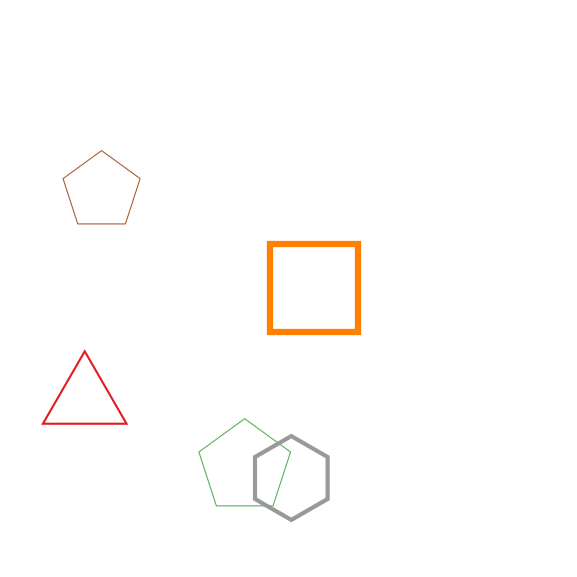[{"shape": "triangle", "thickness": 1, "radius": 0.42, "center": [0.147, 0.307]}, {"shape": "pentagon", "thickness": 0.5, "radius": 0.42, "center": [0.424, 0.191]}, {"shape": "square", "thickness": 3, "radius": 0.38, "center": [0.544, 0.5]}, {"shape": "pentagon", "thickness": 0.5, "radius": 0.35, "center": [0.176, 0.668]}, {"shape": "hexagon", "thickness": 2, "radius": 0.36, "center": [0.504, 0.171]}]